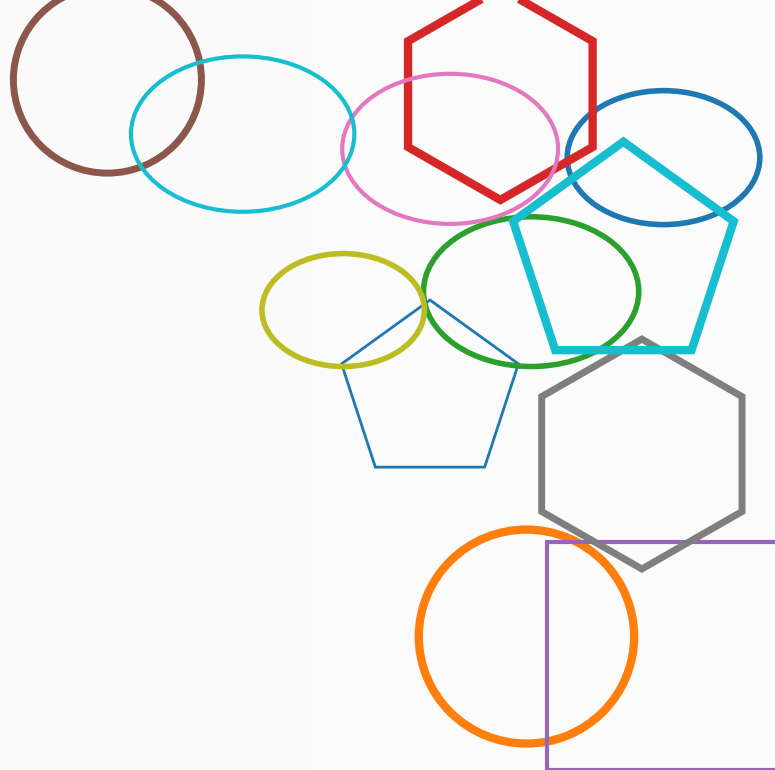[{"shape": "oval", "thickness": 2, "radius": 0.62, "center": [0.856, 0.795]}, {"shape": "pentagon", "thickness": 1, "radius": 0.6, "center": [0.555, 0.49]}, {"shape": "circle", "thickness": 3, "radius": 0.69, "center": [0.679, 0.173]}, {"shape": "oval", "thickness": 2, "radius": 0.69, "center": [0.685, 0.621]}, {"shape": "hexagon", "thickness": 3, "radius": 0.69, "center": [0.646, 0.878]}, {"shape": "square", "thickness": 1.5, "radius": 0.74, "center": [0.855, 0.148]}, {"shape": "circle", "thickness": 2.5, "radius": 0.61, "center": [0.139, 0.896]}, {"shape": "oval", "thickness": 1.5, "radius": 0.7, "center": [0.581, 0.807]}, {"shape": "hexagon", "thickness": 2.5, "radius": 0.75, "center": [0.828, 0.41]}, {"shape": "oval", "thickness": 2, "radius": 0.52, "center": [0.443, 0.597]}, {"shape": "oval", "thickness": 1.5, "radius": 0.72, "center": [0.313, 0.826]}, {"shape": "pentagon", "thickness": 3, "radius": 0.75, "center": [0.804, 0.666]}]